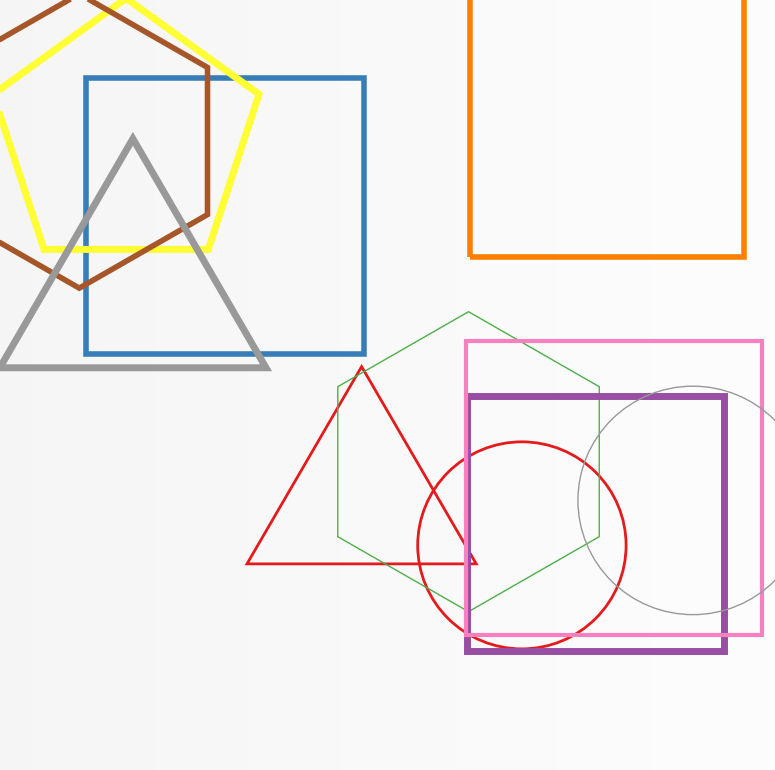[{"shape": "circle", "thickness": 1, "radius": 0.67, "center": [0.673, 0.292]}, {"shape": "triangle", "thickness": 1, "radius": 0.85, "center": [0.467, 0.353]}, {"shape": "square", "thickness": 2, "radius": 0.9, "center": [0.29, 0.72]}, {"shape": "hexagon", "thickness": 0.5, "radius": 0.97, "center": [0.605, 0.4]}, {"shape": "square", "thickness": 2.5, "radius": 0.83, "center": [0.768, 0.32]}, {"shape": "square", "thickness": 2, "radius": 0.88, "center": [0.783, 0.843]}, {"shape": "pentagon", "thickness": 2.5, "radius": 0.9, "center": [0.163, 0.822]}, {"shape": "hexagon", "thickness": 2, "radius": 0.96, "center": [0.102, 0.817]}, {"shape": "square", "thickness": 1.5, "radius": 0.96, "center": [0.792, 0.366]}, {"shape": "circle", "thickness": 0.5, "radius": 0.74, "center": [0.894, 0.35]}, {"shape": "triangle", "thickness": 2.5, "radius": 0.99, "center": [0.171, 0.622]}]